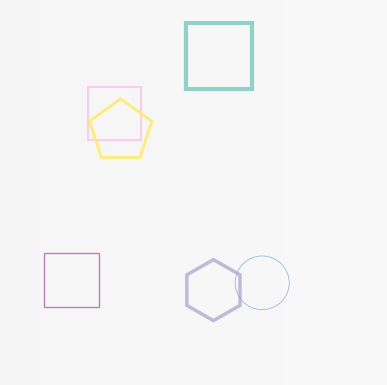[{"shape": "square", "thickness": 3, "radius": 0.43, "center": [0.566, 0.854]}, {"shape": "hexagon", "thickness": 2.5, "radius": 0.4, "center": [0.551, 0.246]}, {"shape": "circle", "thickness": 0.5, "radius": 0.35, "center": [0.677, 0.265]}, {"shape": "square", "thickness": 1.5, "radius": 0.34, "center": [0.296, 0.706]}, {"shape": "square", "thickness": 1, "radius": 0.35, "center": [0.185, 0.274]}, {"shape": "pentagon", "thickness": 2, "radius": 0.42, "center": [0.312, 0.659]}]